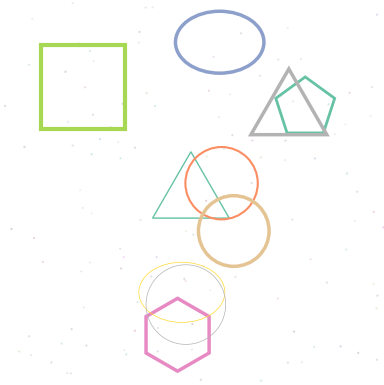[{"shape": "pentagon", "thickness": 2, "radius": 0.4, "center": [0.793, 0.72]}, {"shape": "triangle", "thickness": 1, "radius": 0.57, "center": [0.496, 0.491]}, {"shape": "circle", "thickness": 1.5, "radius": 0.47, "center": [0.576, 0.524]}, {"shape": "oval", "thickness": 2.5, "radius": 0.57, "center": [0.571, 0.89]}, {"shape": "hexagon", "thickness": 2.5, "radius": 0.47, "center": [0.461, 0.13]}, {"shape": "square", "thickness": 3, "radius": 0.55, "center": [0.215, 0.774]}, {"shape": "oval", "thickness": 0.5, "radius": 0.56, "center": [0.472, 0.241]}, {"shape": "circle", "thickness": 2.5, "radius": 0.46, "center": [0.607, 0.4]}, {"shape": "triangle", "thickness": 2.5, "radius": 0.57, "center": [0.75, 0.707]}, {"shape": "circle", "thickness": 0.5, "radius": 0.52, "center": [0.483, 0.209]}]